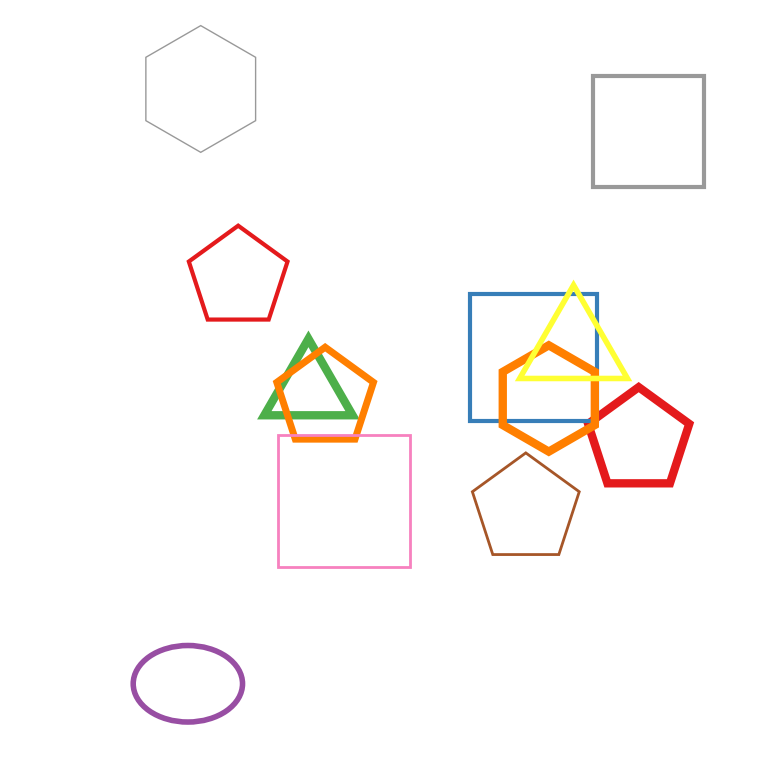[{"shape": "pentagon", "thickness": 3, "radius": 0.35, "center": [0.829, 0.428]}, {"shape": "pentagon", "thickness": 1.5, "radius": 0.34, "center": [0.309, 0.64]}, {"shape": "square", "thickness": 1.5, "radius": 0.41, "center": [0.692, 0.536]}, {"shape": "triangle", "thickness": 3, "radius": 0.33, "center": [0.401, 0.494]}, {"shape": "oval", "thickness": 2, "radius": 0.35, "center": [0.244, 0.112]}, {"shape": "hexagon", "thickness": 3, "radius": 0.35, "center": [0.713, 0.483]}, {"shape": "pentagon", "thickness": 2.5, "radius": 0.33, "center": [0.422, 0.483]}, {"shape": "triangle", "thickness": 2, "radius": 0.4, "center": [0.745, 0.549]}, {"shape": "pentagon", "thickness": 1, "radius": 0.36, "center": [0.683, 0.339]}, {"shape": "square", "thickness": 1, "radius": 0.43, "center": [0.447, 0.349]}, {"shape": "hexagon", "thickness": 0.5, "radius": 0.41, "center": [0.261, 0.884]}, {"shape": "square", "thickness": 1.5, "radius": 0.36, "center": [0.842, 0.829]}]